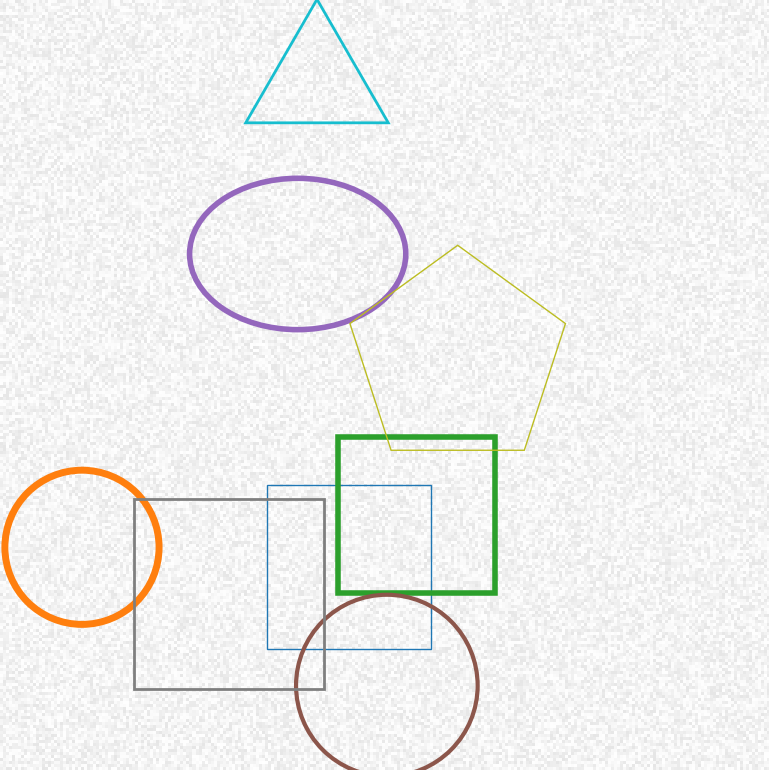[{"shape": "square", "thickness": 0.5, "radius": 0.53, "center": [0.453, 0.264]}, {"shape": "circle", "thickness": 2.5, "radius": 0.5, "center": [0.106, 0.289]}, {"shape": "square", "thickness": 2, "radius": 0.51, "center": [0.541, 0.331]}, {"shape": "oval", "thickness": 2, "radius": 0.7, "center": [0.387, 0.67]}, {"shape": "circle", "thickness": 1.5, "radius": 0.59, "center": [0.502, 0.11]}, {"shape": "square", "thickness": 1, "radius": 0.62, "center": [0.297, 0.229]}, {"shape": "pentagon", "thickness": 0.5, "radius": 0.74, "center": [0.594, 0.534]}, {"shape": "triangle", "thickness": 1, "radius": 0.53, "center": [0.412, 0.894]}]